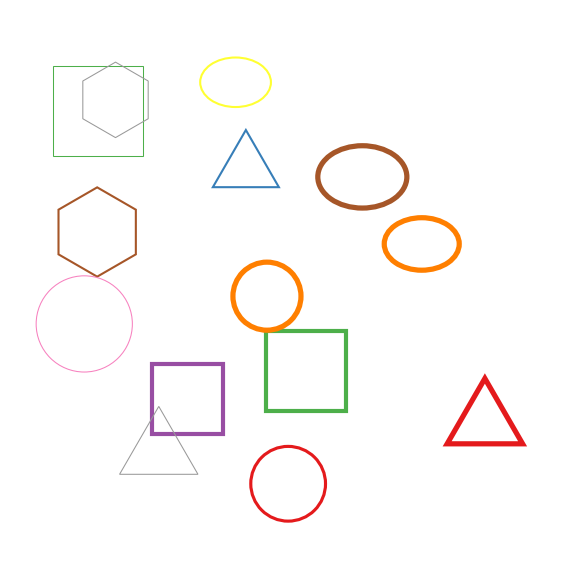[{"shape": "circle", "thickness": 1.5, "radius": 0.32, "center": [0.499, 0.161]}, {"shape": "triangle", "thickness": 2.5, "radius": 0.38, "center": [0.84, 0.268]}, {"shape": "triangle", "thickness": 1, "radius": 0.33, "center": [0.426, 0.708]}, {"shape": "square", "thickness": 2, "radius": 0.35, "center": [0.53, 0.357]}, {"shape": "square", "thickness": 0.5, "radius": 0.39, "center": [0.169, 0.806]}, {"shape": "square", "thickness": 2, "radius": 0.31, "center": [0.324, 0.308]}, {"shape": "oval", "thickness": 2.5, "radius": 0.32, "center": [0.73, 0.577]}, {"shape": "circle", "thickness": 2.5, "radius": 0.29, "center": [0.462, 0.486]}, {"shape": "oval", "thickness": 1, "radius": 0.31, "center": [0.408, 0.857]}, {"shape": "oval", "thickness": 2.5, "radius": 0.39, "center": [0.627, 0.693]}, {"shape": "hexagon", "thickness": 1, "radius": 0.39, "center": [0.168, 0.597]}, {"shape": "circle", "thickness": 0.5, "radius": 0.42, "center": [0.146, 0.438]}, {"shape": "triangle", "thickness": 0.5, "radius": 0.39, "center": [0.275, 0.217]}, {"shape": "hexagon", "thickness": 0.5, "radius": 0.33, "center": [0.2, 0.826]}]